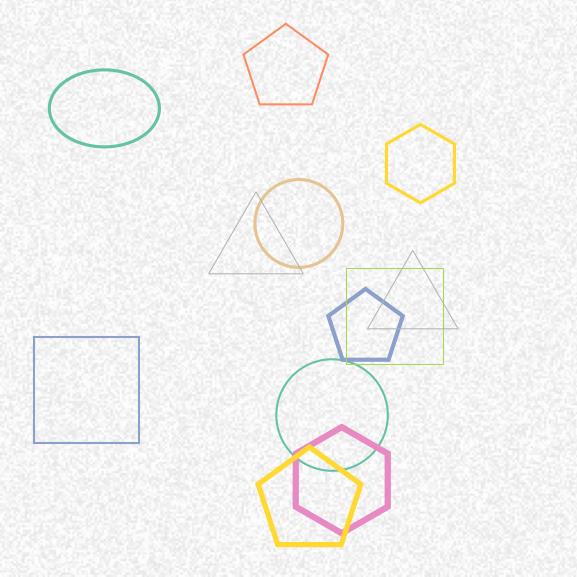[{"shape": "circle", "thickness": 1, "radius": 0.48, "center": [0.575, 0.28]}, {"shape": "oval", "thickness": 1.5, "radius": 0.48, "center": [0.181, 0.811]}, {"shape": "pentagon", "thickness": 1, "radius": 0.39, "center": [0.495, 0.881]}, {"shape": "square", "thickness": 1, "radius": 0.46, "center": [0.15, 0.324]}, {"shape": "pentagon", "thickness": 2, "radius": 0.34, "center": [0.633, 0.431]}, {"shape": "hexagon", "thickness": 3, "radius": 0.46, "center": [0.592, 0.168]}, {"shape": "square", "thickness": 0.5, "radius": 0.42, "center": [0.683, 0.452]}, {"shape": "pentagon", "thickness": 2.5, "radius": 0.47, "center": [0.536, 0.132]}, {"shape": "hexagon", "thickness": 1.5, "radius": 0.34, "center": [0.728, 0.716]}, {"shape": "circle", "thickness": 1.5, "radius": 0.38, "center": [0.517, 0.612]}, {"shape": "triangle", "thickness": 0.5, "radius": 0.45, "center": [0.715, 0.475]}, {"shape": "triangle", "thickness": 0.5, "radius": 0.47, "center": [0.443, 0.572]}]